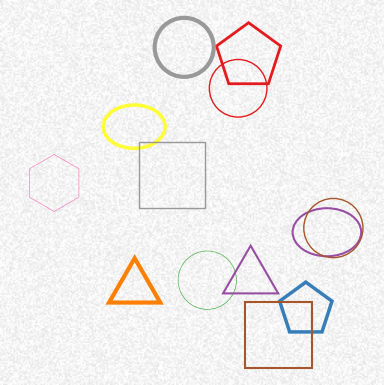[{"shape": "circle", "thickness": 1, "radius": 0.37, "center": [0.619, 0.771]}, {"shape": "pentagon", "thickness": 2, "radius": 0.44, "center": [0.646, 0.853]}, {"shape": "pentagon", "thickness": 2.5, "radius": 0.36, "center": [0.794, 0.196]}, {"shape": "circle", "thickness": 0.5, "radius": 0.38, "center": [0.538, 0.272]}, {"shape": "triangle", "thickness": 1.5, "radius": 0.41, "center": [0.651, 0.279]}, {"shape": "oval", "thickness": 1.5, "radius": 0.45, "center": [0.849, 0.397]}, {"shape": "triangle", "thickness": 3, "radius": 0.38, "center": [0.35, 0.253]}, {"shape": "oval", "thickness": 2.5, "radius": 0.4, "center": [0.349, 0.671]}, {"shape": "circle", "thickness": 1, "radius": 0.38, "center": [0.866, 0.408]}, {"shape": "square", "thickness": 1.5, "radius": 0.43, "center": [0.724, 0.129]}, {"shape": "hexagon", "thickness": 0.5, "radius": 0.37, "center": [0.141, 0.525]}, {"shape": "circle", "thickness": 3, "radius": 0.38, "center": [0.478, 0.877]}, {"shape": "square", "thickness": 1, "radius": 0.43, "center": [0.447, 0.546]}]